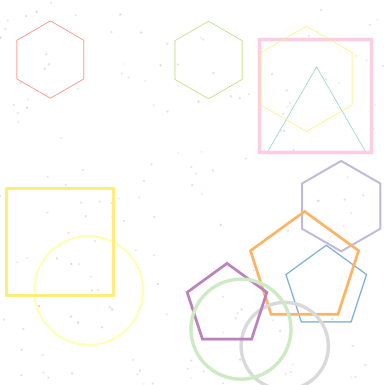[{"shape": "triangle", "thickness": 0.5, "radius": 0.74, "center": [0.822, 0.677]}, {"shape": "circle", "thickness": 1.5, "radius": 0.71, "center": [0.23, 0.246]}, {"shape": "hexagon", "thickness": 1.5, "radius": 0.59, "center": [0.886, 0.465]}, {"shape": "hexagon", "thickness": 0.5, "radius": 0.5, "center": [0.131, 0.845]}, {"shape": "pentagon", "thickness": 1, "radius": 0.55, "center": [0.847, 0.253]}, {"shape": "pentagon", "thickness": 2, "radius": 0.74, "center": [0.791, 0.303]}, {"shape": "hexagon", "thickness": 0.5, "radius": 0.5, "center": [0.542, 0.844]}, {"shape": "square", "thickness": 2.5, "radius": 0.73, "center": [0.818, 0.752]}, {"shape": "circle", "thickness": 2.5, "radius": 0.57, "center": [0.74, 0.101]}, {"shape": "pentagon", "thickness": 2, "radius": 0.54, "center": [0.59, 0.207]}, {"shape": "circle", "thickness": 2.5, "radius": 0.65, "center": [0.626, 0.145]}, {"shape": "square", "thickness": 2, "radius": 0.69, "center": [0.155, 0.373]}, {"shape": "hexagon", "thickness": 0.5, "radius": 0.68, "center": [0.796, 0.795]}]